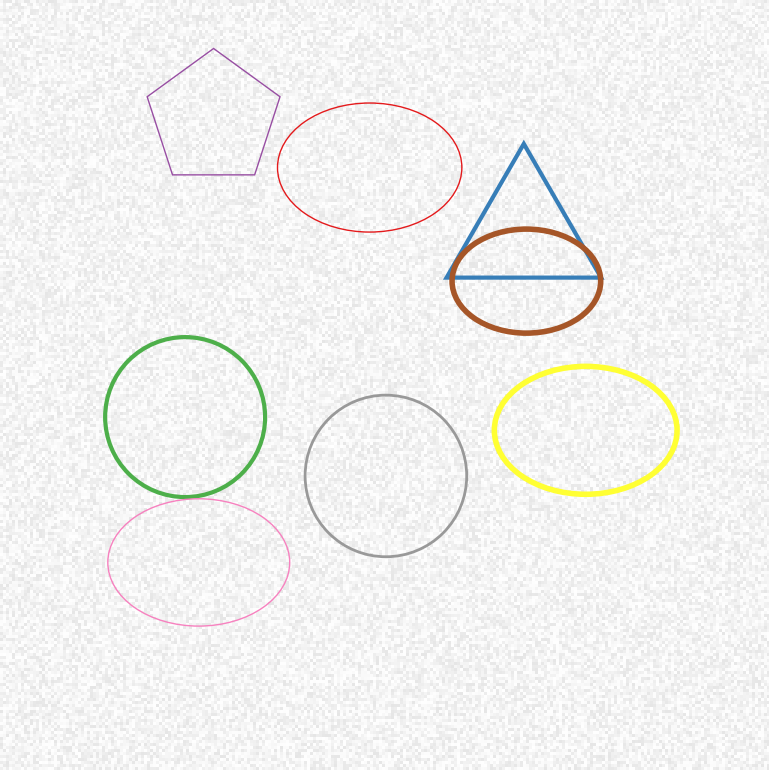[{"shape": "oval", "thickness": 0.5, "radius": 0.6, "center": [0.48, 0.782]}, {"shape": "triangle", "thickness": 1.5, "radius": 0.58, "center": [0.68, 0.697]}, {"shape": "circle", "thickness": 1.5, "radius": 0.52, "center": [0.24, 0.458]}, {"shape": "pentagon", "thickness": 0.5, "radius": 0.45, "center": [0.277, 0.846]}, {"shape": "oval", "thickness": 2, "radius": 0.59, "center": [0.761, 0.441]}, {"shape": "oval", "thickness": 2, "radius": 0.48, "center": [0.684, 0.635]}, {"shape": "oval", "thickness": 0.5, "radius": 0.59, "center": [0.258, 0.27]}, {"shape": "circle", "thickness": 1, "radius": 0.52, "center": [0.501, 0.382]}]